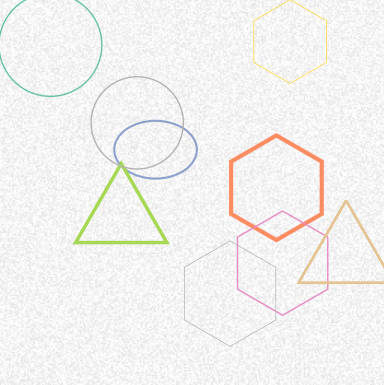[{"shape": "circle", "thickness": 1, "radius": 0.67, "center": [0.131, 0.883]}, {"shape": "hexagon", "thickness": 3, "radius": 0.68, "center": [0.718, 0.512]}, {"shape": "oval", "thickness": 1.5, "radius": 0.54, "center": [0.404, 0.611]}, {"shape": "hexagon", "thickness": 1, "radius": 0.68, "center": [0.734, 0.317]}, {"shape": "triangle", "thickness": 2.5, "radius": 0.68, "center": [0.315, 0.438]}, {"shape": "hexagon", "thickness": 0.5, "radius": 0.54, "center": [0.753, 0.892]}, {"shape": "triangle", "thickness": 2, "radius": 0.71, "center": [0.899, 0.337]}, {"shape": "hexagon", "thickness": 0.5, "radius": 0.69, "center": [0.598, 0.237]}, {"shape": "circle", "thickness": 1, "radius": 0.6, "center": [0.356, 0.681]}]